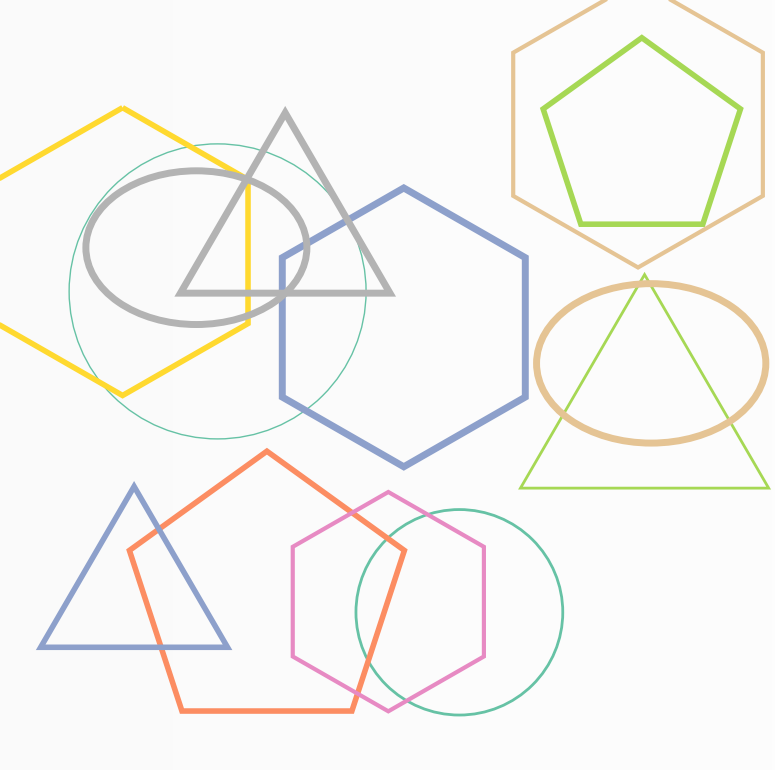[{"shape": "circle", "thickness": 1, "radius": 0.67, "center": [0.593, 0.205]}, {"shape": "circle", "thickness": 0.5, "radius": 0.96, "center": [0.281, 0.622]}, {"shape": "pentagon", "thickness": 2, "radius": 0.93, "center": [0.344, 0.227]}, {"shape": "hexagon", "thickness": 2.5, "radius": 0.91, "center": [0.521, 0.575]}, {"shape": "triangle", "thickness": 2, "radius": 0.7, "center": [0.173, 0.229]}, {"shape": "hexagon", "thickness": 1.5, "radius": 0.71, "center": [0.501, 0.219]}, {"shape": "pentagon", "thickness": 2, "radius": 0.67, "center": [0.828, 0.817]}, {"shape": "triangle", "thickness": 1, "radius": 0.92, "center": [0.832, 0.459]}, {"shape": "hexagon", "thickness": 2, "radius": 0.93, "center": [0.158, 0.673]}, {"shape": "oval", "thickness": 2.5, "radius": 0.74, "center": [0.84, 0.528]}, {"shape": "hexagon", "thickness": 1.5, "radius": 0.93, "center": [0.823, 0.839]}, {"shape": "triangle", "thickness": 2.5, "radius": 0.78, "center": [0.368, 0.697]}, {"shape": "oval", "thickness": 2.5, "radius": 0.71, "center": [0.253, 0.678]}]